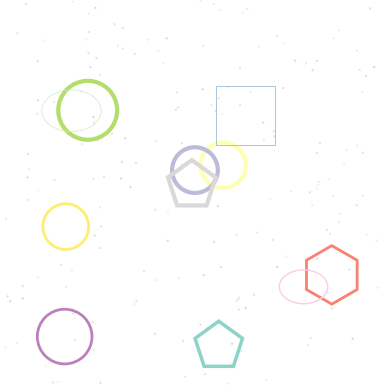[{"shape": "pentagon", "thickness": 2.5, "radius": 0.32, "center": [0.568, 0.101]}, {"shape": "circle", "thickness": 3, "radius": 0.3, "center": [0.58, 0.571]}, {"shape": "circle", "thickness": 3, "radius": 0.3, "center": [0.506, 0.558]}, {"shape": "hexagon", "thickness": 2, "radius": 0.38, "center": [0.862, 0.286]}, {"shape": "square", "thickness": 0.5, "radius": 0.38, "center": [0.637, 0.7]}, {"shape": "circle", "thickness": 3, "radius": 0.38, "center": [0.228, 0.714]}, {"shape": "oval", "thickness": 1, "radius": 0.31, "center": [0.788, 0.255]}, {"shape": "pentagon", "thickness": 3, "radius": 0.33, "center": [0.498, 0.519]}, {"shape": "circle", "thickness": 2, "radius": 0.36, "center": [0.168, 0.126]}, {"shape": "oval", "thickness": 0.5, "radius": 0.39, "center": [0.186, 0.712]}, {"shape": "circle", "thickness": 2, "radius": 0.3, "center": [0.171, 0.411]}]